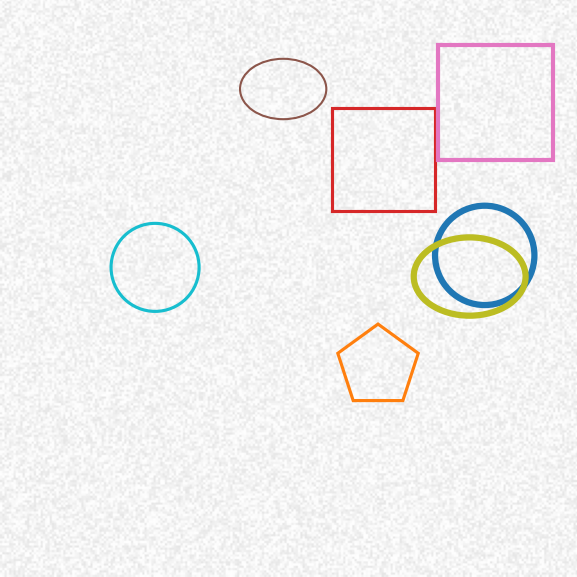[{"shape": "circle", "thickness": 3, "radius": 0.43, "center": [0.839, 0.557]}, {"shape": "pentagon", "thickness": 1.5, "radius": 0.37, "center": [0.655, 0.365]}, {"shape": "square", "thickness": 1.5, "radius": 0.45, "center": [0.664, 0.723]}, {"shape": "oval", "thickness": 1, "radius": 0.37, "center": [0.49, 0.845]}, {"shape": "square", "thickness": 2, "radius": 0.5, "center": [0.858, 0.822]}, {"shape": "oval", "thickness": 3, "radius": 0.48, "center": [0.813, 0.52]}, {"shape": "circle", "thickness": 1.5, "radius": 0.38, "center": [0.269, 0.536]}]